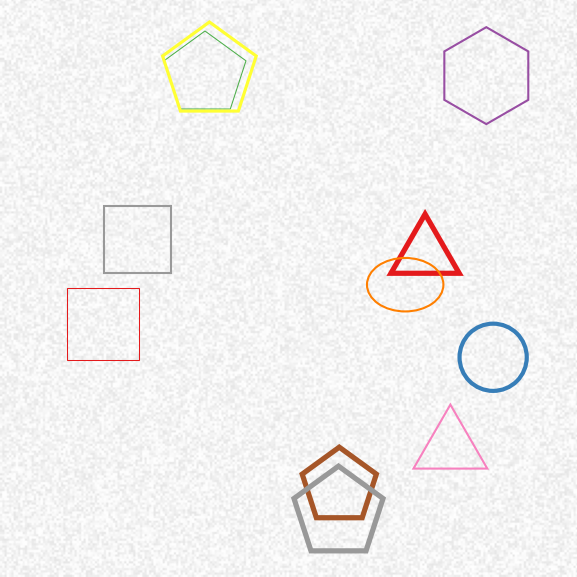[{"shape": "square", "thickness": 0.5, "radius": 0.31, "center": [0.179, 0.438]}, {"shape": "triangle", "thickness": 2.5, "radius": 0.34, "center": [0.736, 0.56]}, {"shape": "circle", "thickness": 2, "radius": 0.29, "center": [0.854, 0.38]}, {"shape": "pentagon", "thickness": 0.5, "radius": 0.37, "center": [0.355, 0.871]}, {"shape": "hexagon", "thickness": 1, "radius": 0.42, "center": [0.842, 0.868]}, {"shape": "oval", "thickness": 1, "radius": 0.33, "center": [0.702, 0.506]}, {"shape": "pentagon", "thickness": 1.5, "radius": 0.43, "center": [0.363, 0.876]}, {"shape": "pentagon", "thickness": 2.5, "radius": 0.34, "center": [0.587, 0.157]}, {"shape": "triangle", "thickness": 1, "radius": 0.37, "center": [0.78, 0.225]}, {"shape": "pentagon", "thickness": 2.5, "radius": 0.41, "center": [0.586, 0.111]}, {"shape": "square", "thickness": 1, "radius": 0.29, "center": [0.238, 0.585]}]